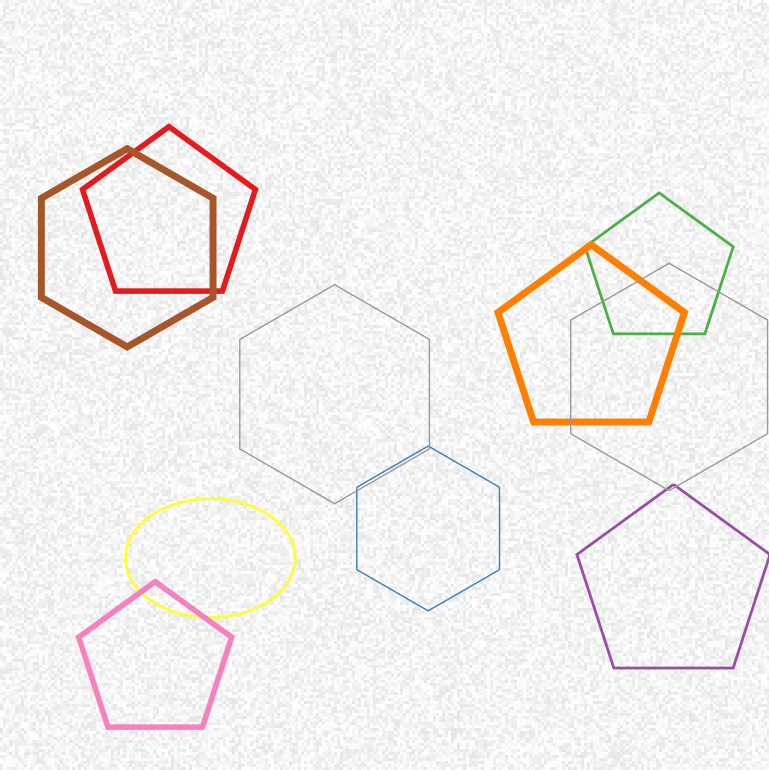[{"shape": "pentagon", "thickness": 2, "radius": 0.59, "center": [0.219, 0.717]}, {"shape": "hexagon", "thickness": 0.5, "radius": 0.54, "center": [0.556, 0.314]}, {"shape": "pentagon", "thickness": 1, "radius": 0.51, "center": [0.856, 0.648]}, {"shape": "pentagon", "thickness": 1, "radius": 0.66, "center": [0.875, 0.239]}, {"shape": "pentagon", "thickness": 2.5, "radius": 0.64, "center": [0.768, 0.555]}, {"shape": "oval", "thickness": 1, "radius": 0.55, "center": [0.273, 0.275]}, {"shape": "hexagon", "thickness": 2.5, "radius": 0.64, "center": [0.165, 0.678]}, {"shape": "pentagon", "thickness": 2, "radius": 0.52, "center": [0.202, 0.14]}, {"shape": "hexagon", "thickness": 0.5, "radius": 0.74, "center": [0.869, 0.51]}, {"shape": "hexagon", "thickness": 0.5, "radius": 0.71, "center": [0.435, 0.488]}]